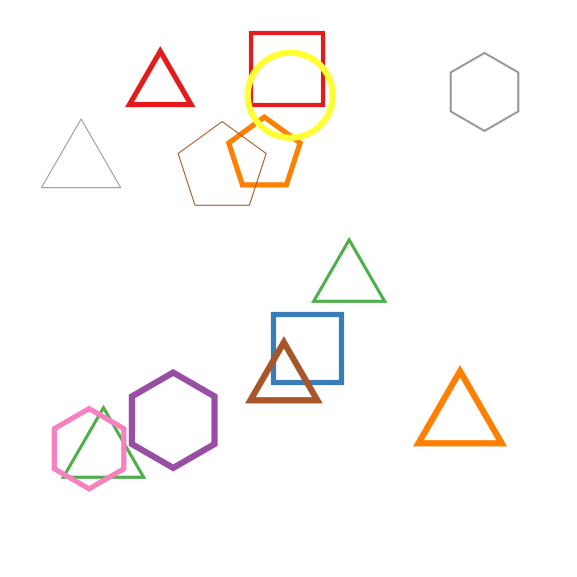[{"shape": "triangle", "thickness": 2.5, "radius": 0.31, "center": [0.278, 0.849]}, {"shape": "square", "thickness": 2, "radius": 0.31, "center": [0.497, 0.88]}, {"shape": "square", "thickness": 2.5, "radius": 0.29, "center": [0.531, 0.396]}, {"shape": "triangle", "thickness": 1.5, "radius": 0.35, "center": [0.605, 0.513]}, {"shape": "triangle", "thickness": 1.5, "radius": 0.4, "center": [0.179, 0.213]}, {"shape": "hexagon", "thickness": 3, "radius": 0.41, "center": [0.3, 0.271]}, {"shape": "triangle", "thickness": 3, "radius": 0.42, "center": [0.797, 0.273]}, {"shape": "pentagon", "thickness": 2.5, "radius": 0.32, "center": [0.458, 0.731]}, {"shape": "circle", "thickness": 3, "radius": 0.37, "center": [0.503, 0.834]}, {"shape": "pentagon", "thickness": 0.5, "radius": 0.4, "center": [0.385, 0.709]}, {"shape": "triangle", "thickness": 3, "radius": 0.33, "center": [0.492, 0.339]}, {"shape": "hexagon", "thickness": 2.5, "radius": 0.35, "center": [0.154, 0.222]}, {"shape": "triangle", "thickness": 0.5, "radius": 0.4, "center": [0.14, 0.714]}, {"shape": "hexagon", "thickness": 1, "radius": 0.34, "center": [0.839, 0.84]}]